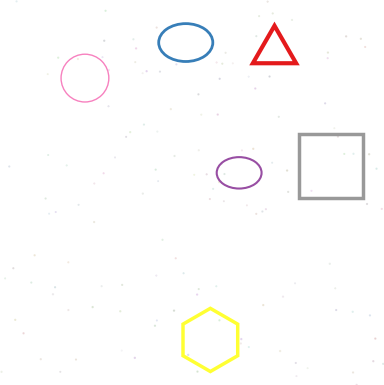[{"shape": "triangle", "thickness": 3, "radius": 0.32, "center": [0.713, 0.868]}, {"shape": "oval", "thickness": 2, "radius": 0.35, "center": [0.482, 0.889]}, {"shape": "oval", "thickness": 1.5, "radius": 0.29, "center": [0.621, 0.551]}, {"shape": "hexagon", "thickness": 2.5, "radius": 0.41, "center": [0.546, 0.117]}, {"shape": "circle", "thickness": 1, "radius": 0.31, "center": [0.221, 0.797]}, {"shape": "square", "thickness": 2.5, "radius": 0.42, "center": [0.861, 0.57]}]